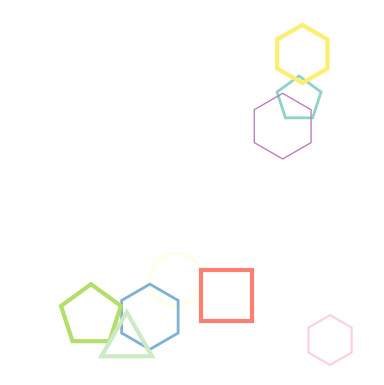[{"shape": "pentagon", "thickness": 2, "radius": 0.3, "center": [0.777, 0.743]}, {"shape": "circle", "thickness": 0.5, "radius": 0.34, "center": [0.458, 0.274]}, {"shape": "square", "thickness": 3, "radius": 0.33, "center": [0.588, 0.233]}, {"shape": "hexagon", "thickness": 2, "radius": 0.42, "center": [0.389, 0.177]}, {"shape": "pentagon", "thickness": 3, "radius": 0.41, "center": [0.236, 0.18]}, {"shape": "hexagon", "thickness": 1.5, "radius": 0.32, "center": [0.857, 0.117]}, {"shape": "hexagon", "thickness": 1, "radius": 0.43, "center": [0.734, 0.672]}, {"shape": "triangle", "thickness": 3, "radius": 0.38, "center": [0.329, 0.113]}, {"shape": "hexagon", "thickness": 3, "radius": 0.38, "center": [0.785, 0.86]}]